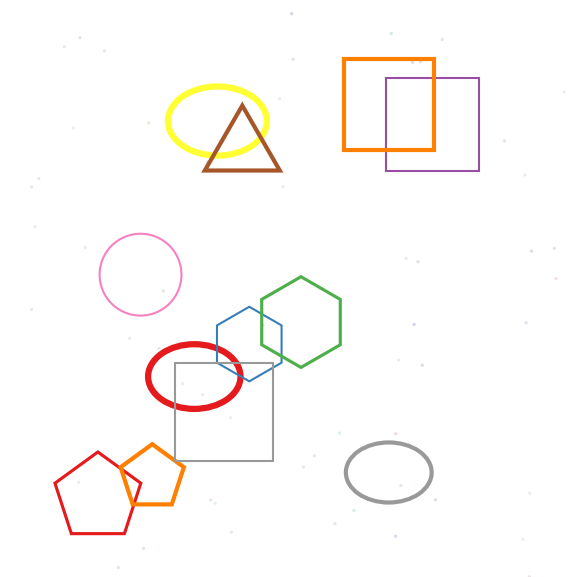[{"shape": "pentagon", "thickness": 1.5, "radius": 0.39, "center": [0.17, 0.138]}, {"shape": "oval", "thickness": 3, "radius": 0.4, "center": [0.336, 0.347]}, {"shape": "hexagon", "thickness": 1, "radius": 0.32, "center": [0.432, 0.403]}, {"shape": "hexagon", "thickness": 1.5, "radius": 0.39, "center": [0.521, 0.441]}, {"shape": "square", "thickness": 1, "radius": 0.4, "center": [0.749, 0.784]}, {"shape": "pentagon", "thickness": 2, "radius": 0.29, "center": [0.264, 0.172]}, {"shape": "square", "thickness": 2, "radius": 0.39, "center": [0.674, 0.818]}, {"shape": "oval", "thickness": 3, "radius": 0.43, "center": [0.376, 0.79]}, {"shape": "triangle", "thickness": 2, "radius": 0.37, "center": [0.42, 0.741]}, {"shape": "circle", "thickness": 1, "radius": 0.35, "center": [0.243, 0.524]}, {"shape": "oval", "thickness": 2, "radius": 0.37, "center": [0.673, 0.181]}, {"shape": "square", "thickness": 1, "radius": 0.42, "center": [0.388, 0.286]}]